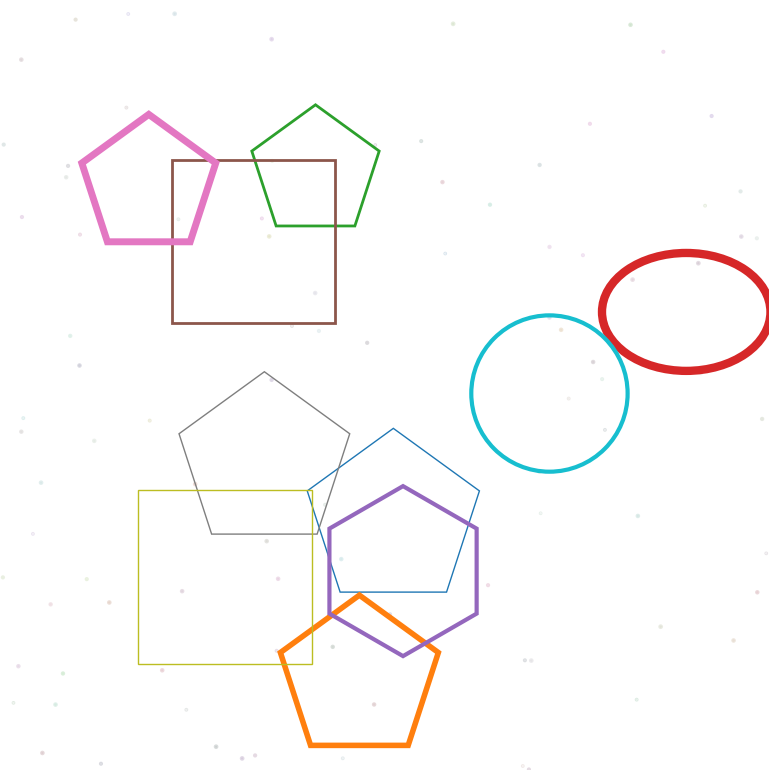[{"shape": "pentagon", "thickness": 0.5, "radius": 0.59, "center": [0.511, 0.326]}, {"shape": "pentagon", "thickness": 2, "radius": 0.54, "center": [0.467, 0.119]}, {"shape": "pentagon", "thickness": 1, "radius": 0.43, "center": [0.41, 0.777]}, {"shape": "oval", "thickness": 3, "radius": 0.55, "center": [0.891, 0.595]}, {"shape": "hexagon", "thickness": 1.5, "radius": 0.55, "center": [0.523, 0.258]}, {"shape": "square", "thickness": 1, "radius": 0.53, "center": [0.329, 0.686]}, {"shape": "pentagon", "thickness": 2.5, "radius": 0.46, "center": [0.193, 0.76]}, {"shape": "pentagon", "thickness": 0.5, "radius": 0.58, "center": [0.343, 0.401]}, {"shape": "square", "thickness": 0.5, "radius": 0.57, "center": [0.293, 0.251]}, {"shape": "circle", "thickness": 1.5, "radius": 0.51, "center": [0.714, 0.489]}]